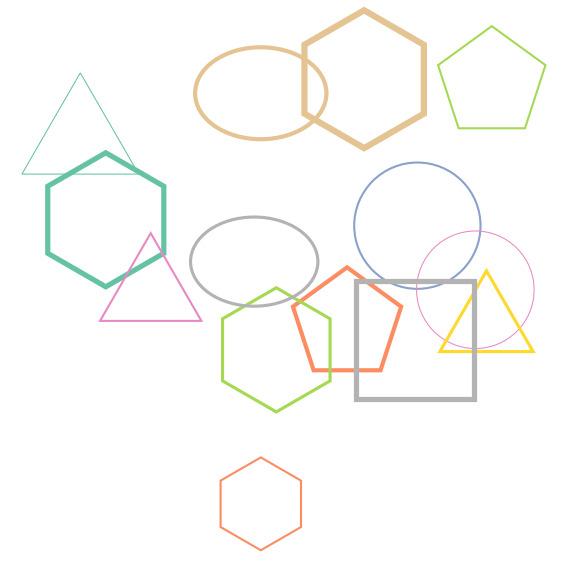[{"shape": "triangle", "thickness": 0.5, "radius": 0.58, "center": [0.139, 0.756]}, {"shape": "hexagon", "thickness": 2.5, "radius": 0.58, "center": [0.183, 0.619]}, {"shape": "pentagon", "thickness": 2, "radius": 0.49, "center": [0.601, 0.438]}, {"shape": "hexagon", "thickness": 1, "radius": 0.4, "center": [0.452, 0.127]}, {"shape": "circle", "thickness": 1, "radius": 0.55, "center": [0.723, 0.608]}, {"shape": "triangle", "thickness": 1, "radius": 0.51, "center": [0.261, 0.494]}, {"shape": "circle", "thickness": 0.5, "radius": 0.51, "center": [0.823, 0.497]}, {"shape": "hexagon", "thickness": 1.5, "radius": 0.54, "center": [0.478, 0.393]}, {"shape": "pentagon", "thickness": 1, "radius": 0.49, "center": [0.852, 0.856]}, {"shape": "triangle", "thickness": 1.5, "radius": 0.47, "center": [0.842, 0.437]}, {"shape": "hexagon", "thickness": 3, "radius": 0.6, "center": [0.631, 0.862]}, {"shape": "oval", "thickness": 2, "radius": 0.57, "center": [0.452, 0.838]}, {"shape": "square", "thickness": 2.5, "radius": 0.51, "center": [0.719, 0.41]}, {"shape": "oval", "thickness": 1.5, "radius": 0.55, "center": [0.44, 0.546]}]